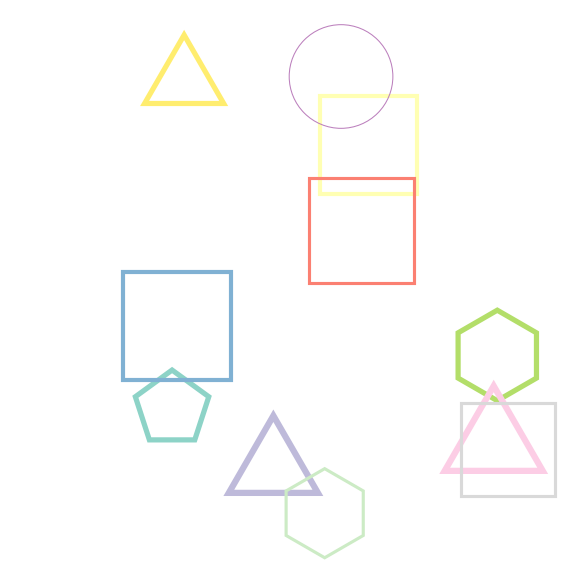[{"shape": "pentagon", "thickness": 2.5, "radius": 0.33, "center": [0.298, 0.292]}, {"shape": "square", "thickness": 2, "radius": 0.42, "center": [0.638, 0.748]}, {"shape": "triangle", "thickness": 3, "radius": 0.45, "center": [0.473, 0.19]}, {"shape": "square", "thickness": 1.5, "radius": 0.46, "center": [0.627, 0.6]}, {"shape": "square", "thickness": 2, "radius": 0.47, "center": [0.306, 0.435]}, {"shape": "hexagon", "thickness": 2.5, "radius": 0.39, "center": [0.861, 0.384]}, {"shape": "triangle", "thickness": 3, "radius": 0.49, "center": [0.855, 0.233]}, {"shape": "square", "thickness": 1.5, "radius": 0.41, "center": [0.879, 0.221]}, {"shape": "circle", "thickness": 0.5, "radius": 0.45, "center": [0.591, 0.867]}, {"shape": "hexagon", "thickness": 1.5, "radius": 0.39, "center": [0.562, 0.11]}, {"shape": "triangle", "thickness": 2.5, "radius": 0.4, "center": [0.319, 0.859]}]